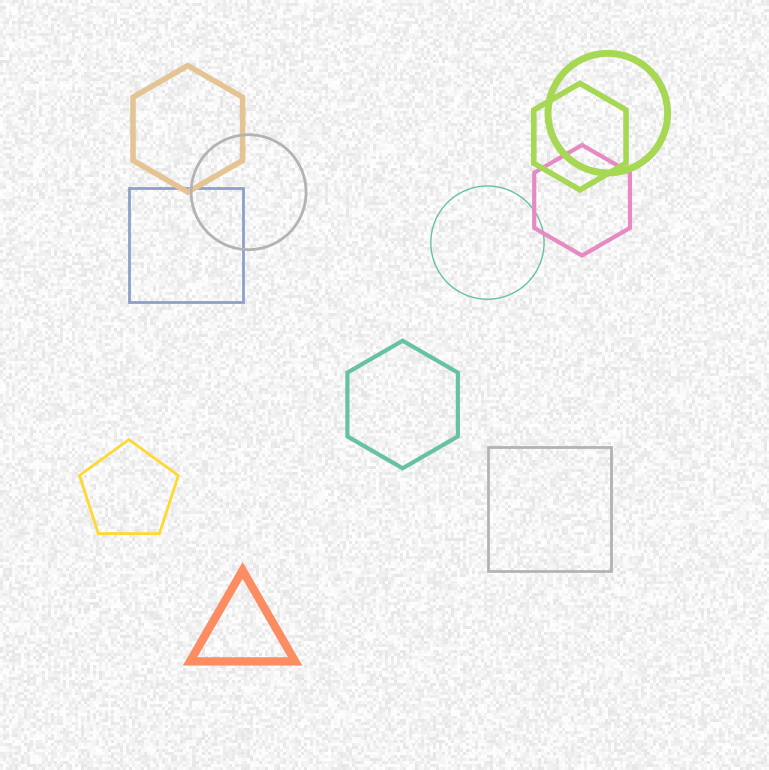[{"shape": "circle", "thickness": 0.5, "radius": 0.37, "center": [0.633, 0.685]}, {"shape": "hexagon", "thickness": 1.5, "radius": 0.41, "center": [0.523, 0.475]}, {"shape": "triangle", "thickness": 3, "radius": 0.39, "center": [0.315, 0.18]}, {"shape": "square", "thickness": 1, "radius": 0.37, "center": [0.241, 0.682]}, {"shape": "hexagon", "thickness": 1.5, "radius": 0.36, "center": [0.756, 0.74]}, {"shape": "circle", "thickness": 2.5, "radius": 0.39, "center": [0.789, 0.853]}, {"shape": "hexagon", "thickness": 2, "radius": 0.35, "center": [0.753, 0.823]}, {"shape": "pentagon", "thickness": 1, "radius": 0.34, "center": [0.167, 0.362]}, {"shape": "hexagon", "thickness": 2, "radius": 0.41, "center": [0.244, 0.833]}, {"shape": "square", "thickness": 1, "radius": 0.4, "center": [0.713, 0.339]}, {"shape": "circle", "thickness": 1, "radius": 0.37, "center": [0.323, 0.75]}]